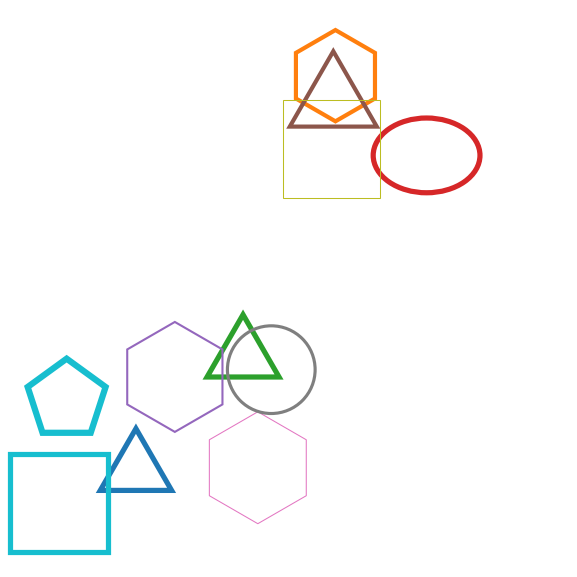[{"shape": "triangle", "thickness": 2.5, "radius": 0.36, "center": [0.235, 0.186]}, {"shape": "hexagon", "thickness": 2, "radius": 0.4, "center": [0.581, 0.868]}, {"shape": "triangle", "thickness": 2.5, "radius": 0.36, "center": [0.421, 0.382]}, {"shape": "oval", "thickness": 2.5, "radius": 0.46, "center": [0.739, 0.73]}, {"shape": "hexagon", "thickness": 1, "radius": 0.48, "center": [0.303, 0.346]}, {"shape": "triangle", "thickness": 2, "radius": 0.43, "center": [0.577, 0.823]}, {"shape": "hexagon", "thickness": 0.5, "radius": 0.48, "center": [0.446, 0.189]}, {"shape": "circle", "thickness": 1.5, "radius": 0.38, "center": [0.47, 0.359]}, {"shape": "square", "thickness": 0.5, "radius": 0.42, "center": [0.574, 0.741]}, {"shape": "pentagon", "thickness": 3, "radius": 0.35, "center": [0.115, 0.307]}, {"shape": "square", "thickness": 2.5, "radius": 0.42, "center": [0.102, 0.128]}]